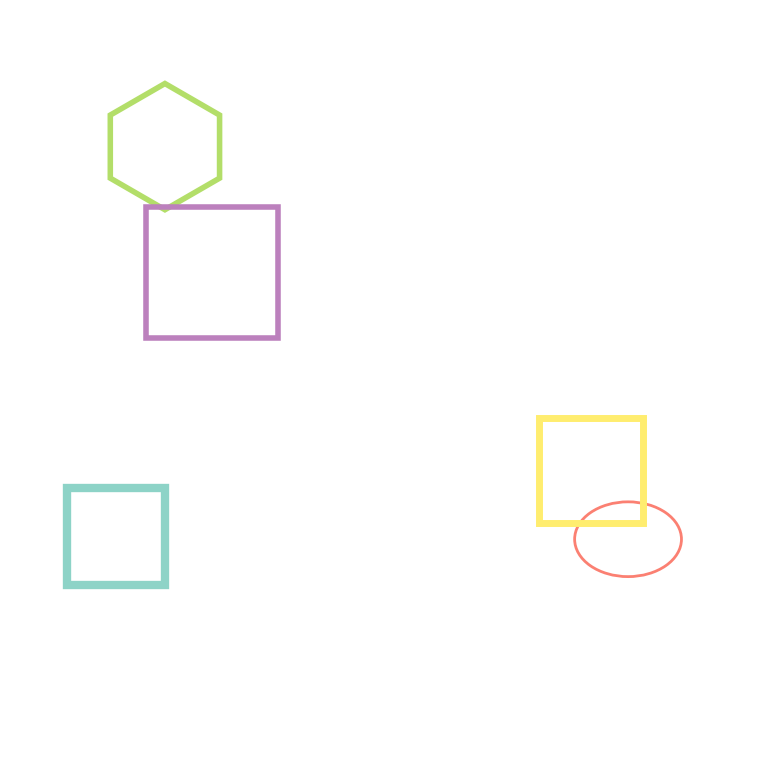[{"shape": "square", "thickness": 3, "radius": 0.32, "center": [0.151, 0.303]}, {"shape": "oval", "thickness": 1, "radius": 0.35, "center": [0.816, 0.3]}, {"shape": "hexagon", "thickness": 2, "radius": 0.41, "center": [0.214, 0.81]}, {"shape": "square", "thickness": 2, "radius": 0.43, "center": [0.275, 0.646]}, {"shape": "square", "thickness": 2.5, "radius": 0.34, "center": [0.767, 0.389]}]